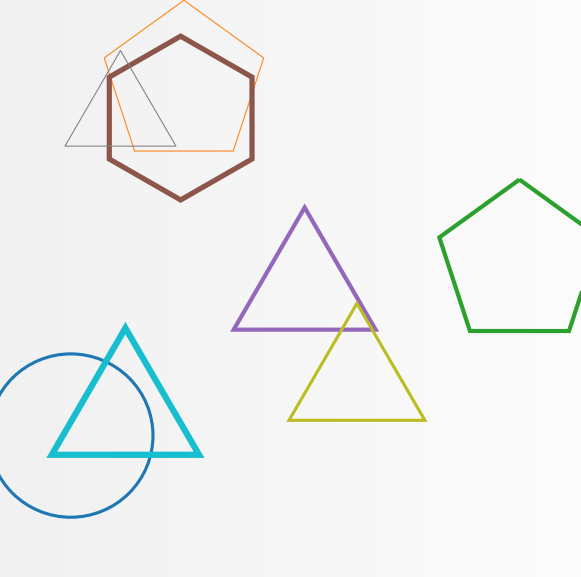[{"shape": "circle", "thickness": 1.5, "radius": 0.71, "center": [0.122, 0.245]}, {"shape": "pentagon", "thickness": 0.5, "radius": 0.72, "center": [0.316, 0.854]}, {"shape": "pentagon", "thickness": 2, "radius": 0.72, "center": [0.894, 0.543]}, {"shape": "triangle", "thickness": 2, "radius": 0.7, "center": [0.524, 0.499]}, {"shape": "hexagon", "thickness": 2.5, "radius": 0.71, "center": [0.311, 0.795]}, {"shape": "triangle", "thickness": 0.5, "radius": 0.55, "center": [0.207, 0.801]}, {"shape": "triangle", "thickness": 1.5, "radius": 0.67, "center": [0.614, 0.339]}, {"shape": "triangle", "thickness": 3, "radius": 0.73, "center": [0.216, 0.285]}]